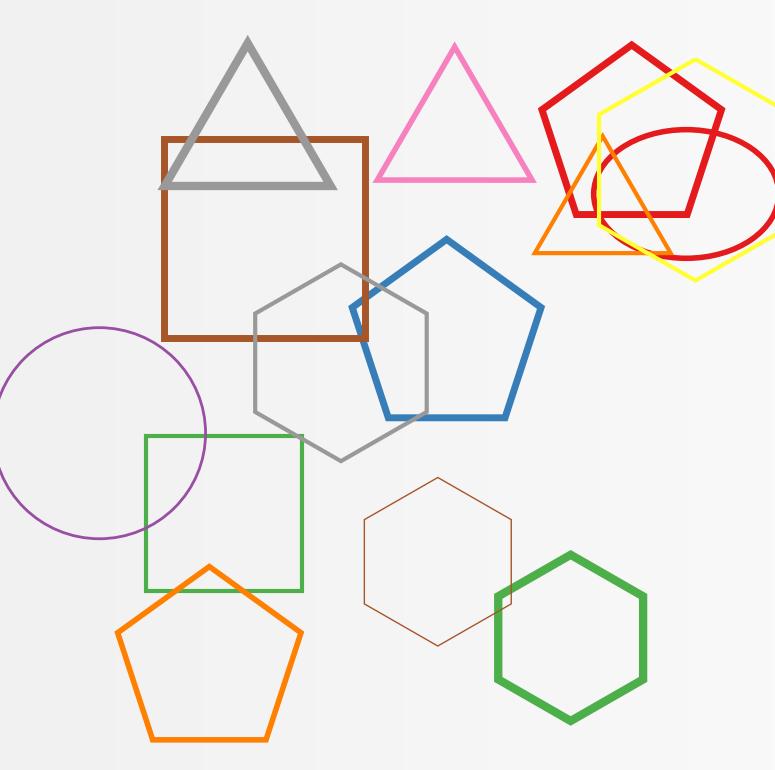[{"shape": "oval", "thickness": 2, "radius": 0.6, "center": [0.885, 0.748]}, {"shape": "pentagon", "thickness": 2.5, "radius": 0.61, "center": [0.815, 0.82]}, {"shape": "pentagon", "thickness": 2.5, "radius": 0.64, "center": [0.576, 0.561]}, {"shape": "hexagon", "thickness": 3, "radius": 0.54, "center": [0.736, 0.172]}, {"shape": "square", "thickness": 1.5, "radius": 0.5, "center": [0.289, 0.333]}, {"shape": "circle", "thickness": 1, "radius": 0.69, "center": [0.128, 0.437]}, {"shape": "triangle", "thickness": 1.5, "radius": 0.51, "center": [0.778, 0.722]}, {"shape": "pentagon", "thickness": 2, "radius": 0.62, "center": [0.27, 0.14]}, {"shape": "hexagon", "thickness": 1.5, "radius": 0.72, "center": [0.897, 0.779]}, {"shape": "hexagon", "thickness": 0.5, "radius": 0.55, "center": [0.565, 0.27]}, {"shape": "square", "thickness": 2.5, "radius": 0.65, "center": [0.341, 0.69]}, {"shape": "triangle", "thickness": 2, "radius": 0.58, "center": [0.587, 0.824]}, {"shape": "hexagon", "thickness": 1.5, "radius": 0.64, "center": [0.44, 0.529]}, {"shape": "triangle", "thickness": 3, "radius": 0.62, "center": [0.32, 0.82]}]